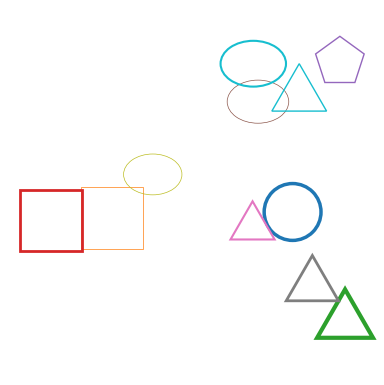[{"shape": "circle", "thickness": 2.5, "radius": 0.37, "center": [0.76, 0.449]}, {"shape": "square", "thickness": 0.5, "radius": 0.4, "center": [0.291, 0.434]}, {"shape": "triangle", "thickness": 3, "radius": 0.42, "center": [0.896, 0.165]}, {"shape": "square", "thickness": 2, "radius": 0.4, "center": [0.131, 0.427]}, {"shape": "pentagon", "thickness": 1, "radius": 0.33, "center": [0.883, 0.839]}, {"shape": "oval", "thickness": 0.5, "radius": 0.4, "center": [0.67, 0.736]}, {"shape": "triangle", "thickness": 1.5, "radius": 0.33, "center": [0.656, 0.411]}, {"shape": "triangle", "thickness": 2, "radius": 0.39, "center": [0.811, 0.258]}, {"shape": "oval", "thickness": 0.5, "radius": 0.38, "center": [0.397, 0.547]}, {"shape": "oval", "thickness": 1.5, "radius": 0.42, "center": [0.658, 0.835]}, {"shape": "triangle", "thickness": 1, "radius": 0.41, "center": [0.777, 0.752]}]